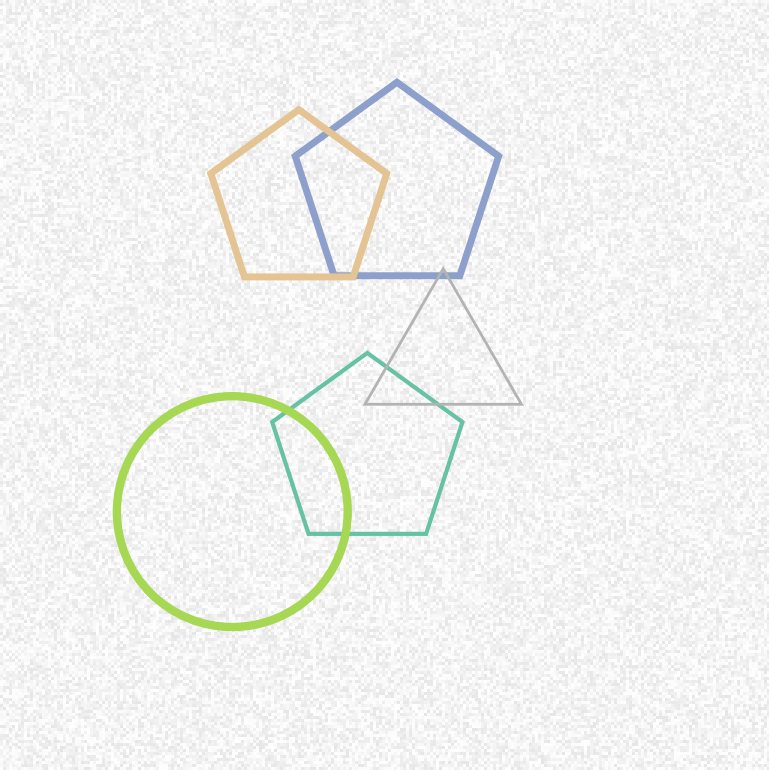[{"shape": "pentagon", "thickness": 1.5, "radius": 0.65, "center": [0.477, 0.412]}, {"shape": "pentagon", "thickness": 2.5, "radius": 0.69, "center": [0.516, 0.754]}, {"shape": "circle", "thickness": 3, "radius": 0.75, "center": [0.302, 0.336]}, {"shape": "pentagon", "thickness": 2.5, "radius": 0.6, "center": [0.388, 0.738]}, {"shape": "triangle", "thickness": 1, "radius": 0.59, "center": [0.576, 0.534]}]